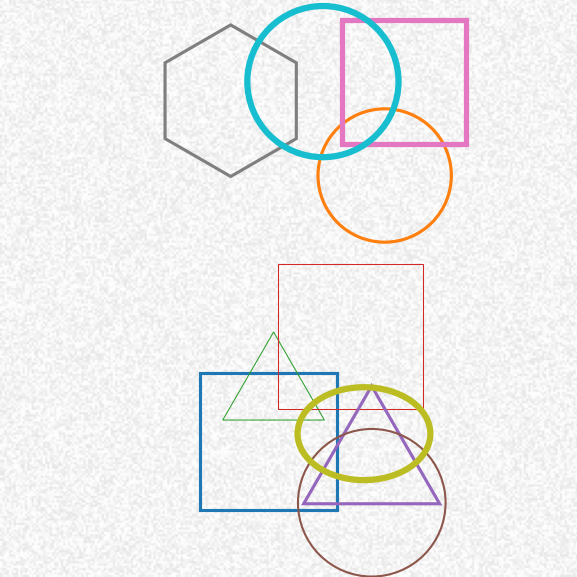[{"shape": "square", "thickness": 1.5, "radius": 0.59, "center": [0.464, 0.234]}, {"shape": "circle", "thickness": 1.5, "radius": 0.58, "center": [0.666, 0.695]}, {"shape": "triangle", "thickness": 0.5, "radius": 0.51, "center": [0.474, 0.323]}, {"shape": "square", "thickness": 0.5, "radius": 0.62, "center": [0.607, 0.417]}, {"shape": "triangle", "thickness": 1.5, "radius": 0.68, "center": [0.644, 0.195]}, {"shape": "circle", "thickness": 1, "radius": 0.64, "center": [0.644, 0.129]}, {"shape": "square", "thickness": 2.5, "radius": 0.54, "center": [0.7, 0.858]}, {"shape": "hexagon", "thickness": 1.5, "radius": 0.66, "center": [0.399, 0.825]}, {"shape": "oval", "thickness": 3, "radius": 0.57, "center": [0.63, 0.248]}, {"shape": "circle", "thickness": 3, "radius": 0.65, "center": [0.559, 0.858]}]